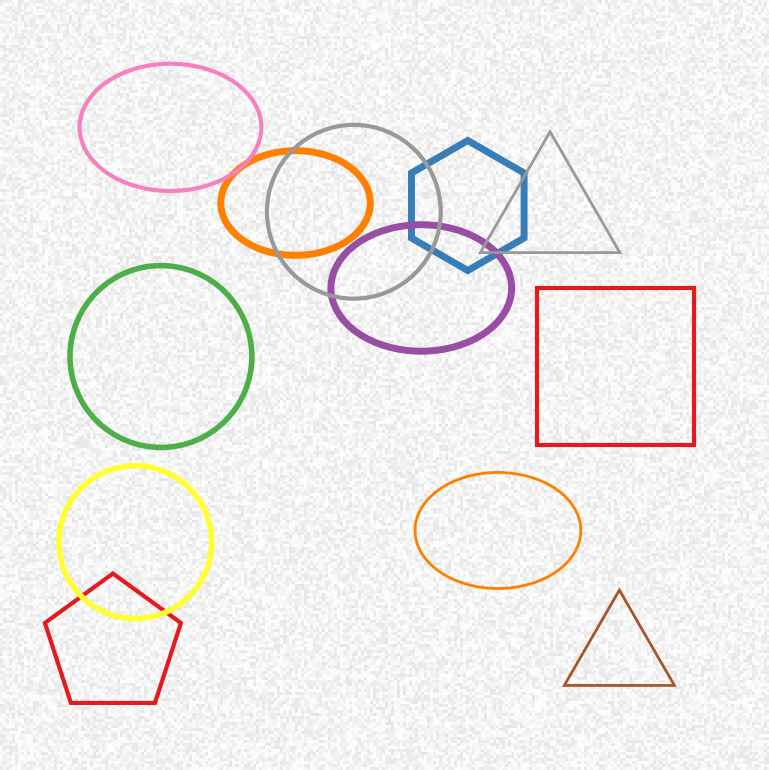[{"shape": "square", "thickness": 1.5, "radius": 0.51, "center": [0.799, 0.524]}, {"shape": "pentagon", "thickness": 1.5, "radius": 0.46, "center": [0.147, 0.162]}, {"shape": "hexagon", "thickness": 2.5, "radius": 0.42, "center": [0.607, 0.733]}, {"shape": "circle", "thickness": 2, "radius": 0.59, "center": [0.209, 0.537]}, {"shape": "oval", "thickness": 2.5, "radius": 0.59, "center": [0.547, 0.626]}, {"shape": "oval", "thickness": 2.5, "radius": 0.49, "center": [0.384, 0.736]}, {"shape": "oval", "thickness": 1, "radius": 0.54, "center": [0.647, 0.311]}, {"shape": "circle", "thickness": 2, "radius": 0.5, "center": [0.176, 0.296]}, {"shape": "triangle", "thickness": 1, "radius": 0.41, "center": [0.804, 0.151]}, {"shape": "oval", "thickness": 1.5, "radius": 0.59, "center": [0.221, 0.835]}, {"shape": "circle", "thickness": 1.5, "radius": 0.56, "center": [0.46, 0.725]}, {"shape": "triangle", "thickness": 1, "radius": 0.52, "center": [0.714, 0.724]}]